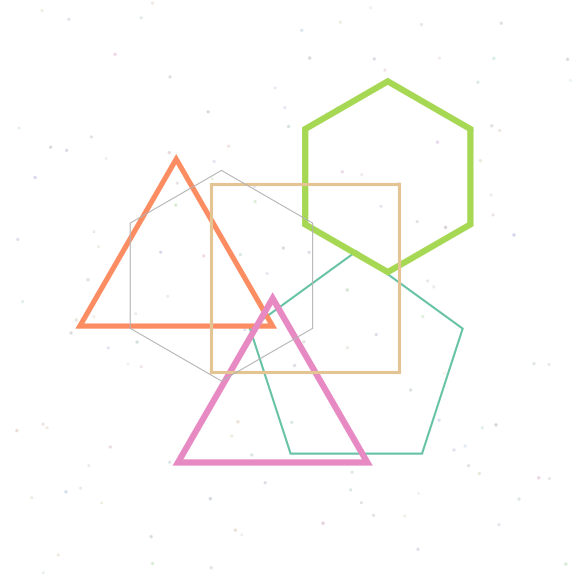[{"shape": "pentagon", "thickness": 1, "radius": 0.97, "center": [0.617, 0.37]}, {"shape": "triangle", "thickness": 2.5, "radius": 0.96, "center": [0.305, 0.531]}, {"shape": "triangle", "thickness": 3, "radius": 0.95, "center": [0.472, 0.293]}, {"shape": "hexagon", "thickness": 3, "radius": 0.83, "center": [0.672, 0.693]}, {"shape": "square", "thickness": 1.5, "radius": 0.81, "center": [0.528, 0.518]}, {"shape": "hexagon", "thickness": 0.5, "radius": 0.91, "center": [0.383, 0.522]}]